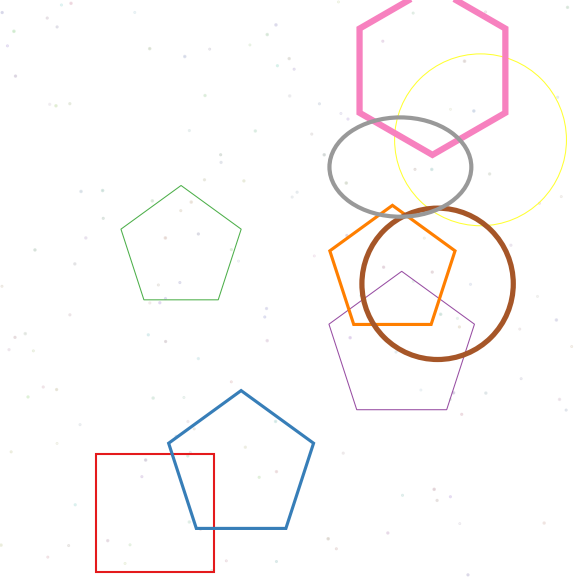[{"shape": "square", "thickness": 1, "radius": 0.51, "center": [0.268, 0.111]}, {"shape": "pentagon", "thickness": 1.5, "radius": 0.66, "center": [0.417, 0.191]}, {"shape": "pentagon", "thickness": 0.5, "radius": 0.55, "center": [0.314, 0.568]}, {"shape": "pentagon", "thickness": 0.5, "radius": 0.66, "center": [0.696, 0.397]}, {"shape": "pentagon", "thickness": 1.5, "radius": 0.57, "center": [0.68, 0.53]}, {"shape": "circle", "thickness": 0.5, "radius": 0.74, "center": [0.832, 0.757]}, {"shape": "circle", "thickness": 2.5, "radius": 0.66, "center": [0.758, 0.508]}, {"shape": "hexagon", "thickness": 3, "radius": 0.73, "center": [0.749, 0.877]}, {"shape": "oval", "thickness": 2, "radius": 0.61, "center": [0.693, 0.71]}]